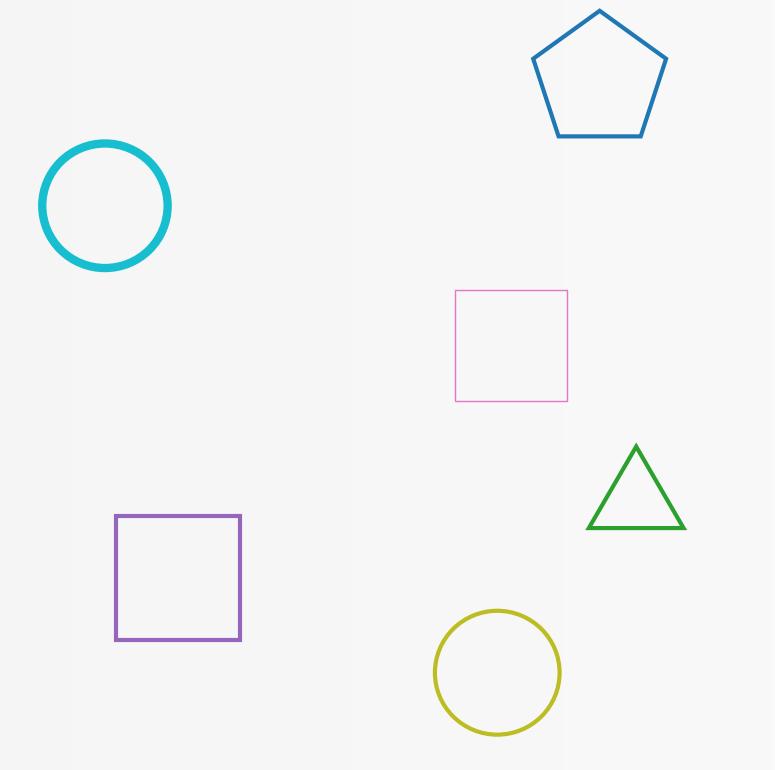[{"shape": "pentagon", "thickness": 1.5, "radius": 0.45, "center": [0.774, 0.896]}, {"shape": "triangle", "thickness": 1.5, "radius": 0.35, "center": [0.821, 0.349]}, {"shape": "square", "thickness": 1.5, "radius": 0.4, "center": [0.23, 0.25]}, {"shape": "square", "thickness": 0.5, "radius": 0.36, "center": [0.659, 0.551]}, {"shape": "circle", "thickness": 1.5, "radius": 0.4, "center": [0.642, 0.126]}, {"shape": "circle", "thickness": 3, "radius": 0.4, "center": [0.135, 0.733]}]